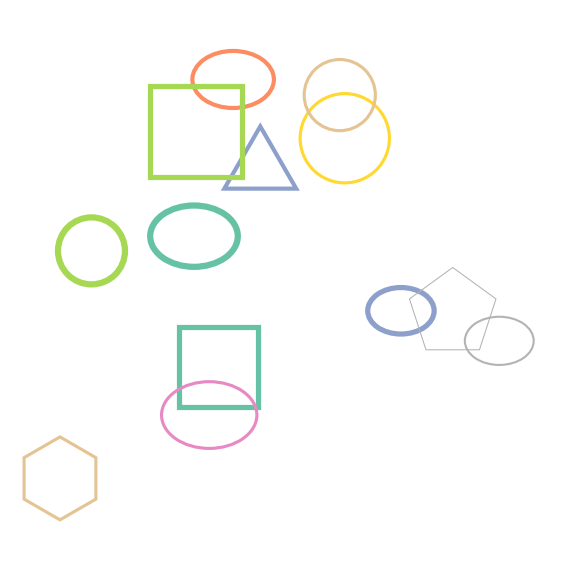[{"shape": "square", "thickness": 2.5, "radius": 0.34, "center": [0.378, 0.363]}, {"shape": "oval", "thickness": 3, "radius": 0.38, "center": [0.336, 0.59]}, {"shape": "oval", "thickness": 2, "radius": 0.35, "center": [0.404, 0.862]}, {"shape": "oval", "thickness": 2.5, "radius": 0.29, "center": [0.694, 0.461]}, {"shape": "triangle", "thickness": 2, "radius": 0.36, "center": [0.451, 0.708]}, {"shape": "oval", "thickness": 1.5, "radius": 0.41, "center": [0.362, 0.28]}, {"shape": "square", "thickness": 2.5, "radius": 0.4, "center": [0.339, 0.771]}, {"shape": "circle", "thickness": 3, "radius": 0.29, "center": [0.158, 0.565]}, {"shape": "circle", "thickness": 1.5, "radius": 0.39, "center": [0.597, 0.76]}, {"shape": "circle", "thickness": 1.5, "radius": 0.31, "center": [0.588, 0.834]}, {"shape": "hexagon", "thickness": 1.5, "radius": 0.36, "center": [0.104, 0.171]}, {"shape": "oval", "thickness": 1, "radius": 0.3, "center": [0.865, 0.409]}, {"shape": "pentagon", "thickness": 0.5, "radius": 0.39, "center": [0.784, 0.457]}]